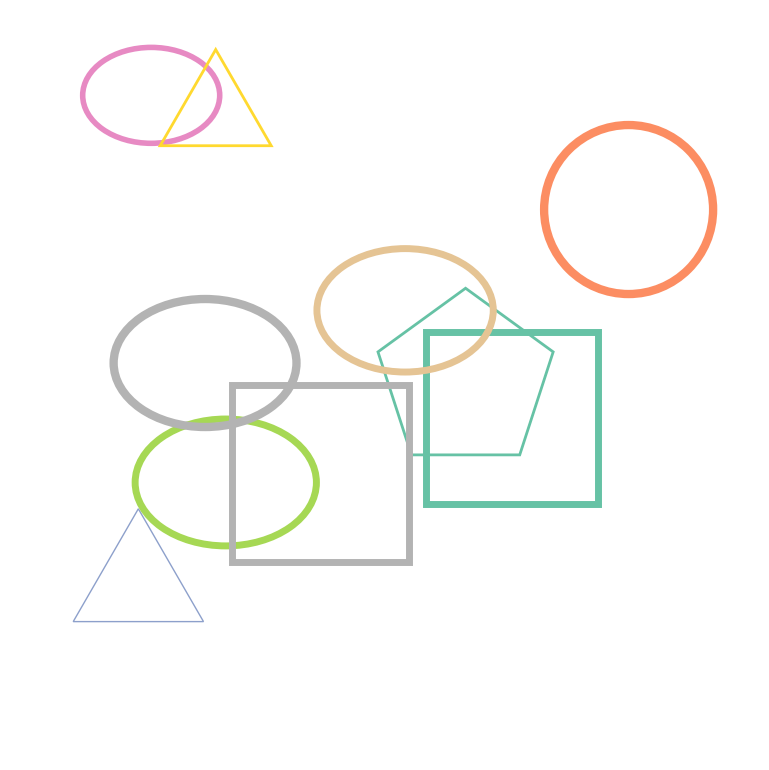[{"shape": "square", "thickness": 2.5, "radius": 0.56, "center": [0.665, 0.457]}, {"shape": "pentagon", "thickness": 1, "radius": 0.6, "center": [0.605, 0.506]}, {"shape": "circle", "thickness": 3, "radius": 0.55, "center": [0.816, 0.728]}, {"shape": "triangle", "thickness": 0.5, "radius": 0.49, "center": [0.18, 0.242]}, {"shape": "oval", "thickness": 2, "radius": 0.44, "center": [0.196, 0.876]}, {"shape": "oval", "thickness": 2.5, "radius": 0.59, "center": [0.293, 0.373]}, {"shape": "triangle", "thickness": 1, "radius": 0.42, "center": [0.28, 0.852]}, {"shape": "oval", "thickness": 2.5, "radius": 0.57, "center": [0.526, 0.597]}, {"shape": "oval", "thickness": 3, "radius": 0.59, "center": [0.266, 0.529]}, {"shape": "square", "thickness": 2.5, "radius": 0.57, "center": [0.416, 0.385]}]